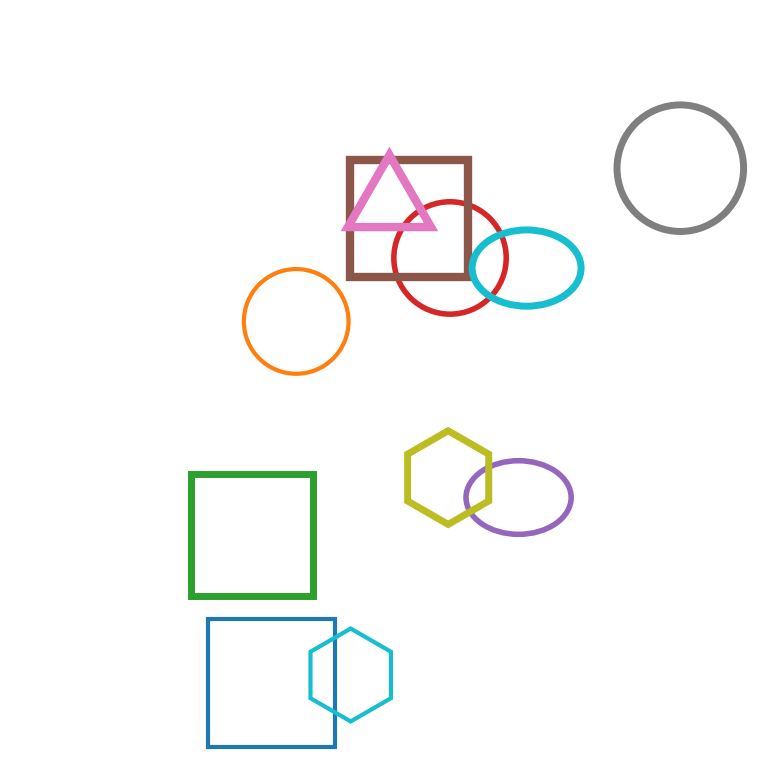[{"shape": "square", "thickness": 1.5, "radius": 0.41, "center": [0.353, 0.113]}, {"shape": "circle", "thickness": 1.5, "radius": 0.34, "center": [0.385, 0.583]}, {"shape": "square", "thickness": 2.5, "radius": 0.4, "center": [0.327, 0.305]}, {"shape": "circle", "thickness": 2, "radius": 0.36, "center": [0.584, 0.665]}, {"shape": "oval", "thickness": 2, "radius": 0.34, "center": [0.673, 0.354]}, {"shape": "square", "thickness": 3, "radius": 0.38, "center": [0.531, 0.716]}, {"shape": "triangle", "thickness": 3, "radius": 0.31, "center": [0.506, 0.736]}, {"shape": "circle", "thickness": 2.5, "radius": 0.41, "center": [0.884, 0.782]}, {"shape": "hexagon", "thickness": 2.5, "radius": 0.3, "center": [0.582, 0.38]}, {"shape": "oval", "thickness": 2.5, "radius": 0.35, "center": [0.684, 0.652]}, {"shape": "hexagon", "thickness": 1.5, "radius": 0.3, "center": [0.455, 0.123]}]